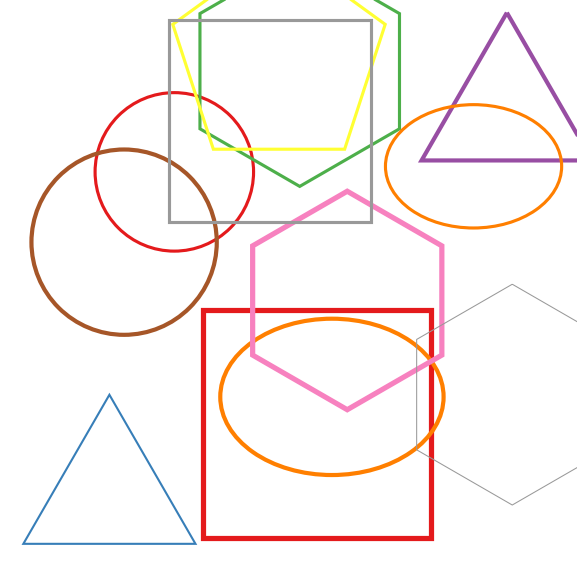[{"shape": "square", "thickness": 2.5, "radius": 0.99, "center": [0.55, 0.266]}, {"shape": "circle", "thickness": 1.5, "radius": 0.69, "center": [0.302, 0.702]}, {"shape": "triangle", "thickness": 1, "radius": 0.86, "center": [0.189, 0.143]}, {"shape": "hexagon", "thickness": 1.5, "radius": 1.0, "center": [0.519, 0.876]}, {"shape": "triangle", "thickness": 2, "radius": 0.85, "center": [0.878, 0.807]}, {"shape": "oval", "thickness": 2, "radius": 0.97, "center": [0.575, 0.312]}, {"shape": "oval", "thickness": 1.5, "radius": 0.76, "center": [0.82, 0.711]}, {"shape": "pentagon", "thickness": 1.5, "radius": 0.97, "center": [0.483, 0.897]}, {"shape": "circle", "thickness": 2, "radius": 0.8, "center": [0.215, 0.58]}, {"shape": "hexagon", "thickness": 2.5, "radius": 0.95, "center": [0.601, 0.479]}, {"shape": "hexagon", "thickness": 0.5, "radius": 0.96, "center": [0.887, 0.316]}, {"shape": "square", "thickness": 1.5, "radius": 0.87, "center": [0.467, 0.789]}]